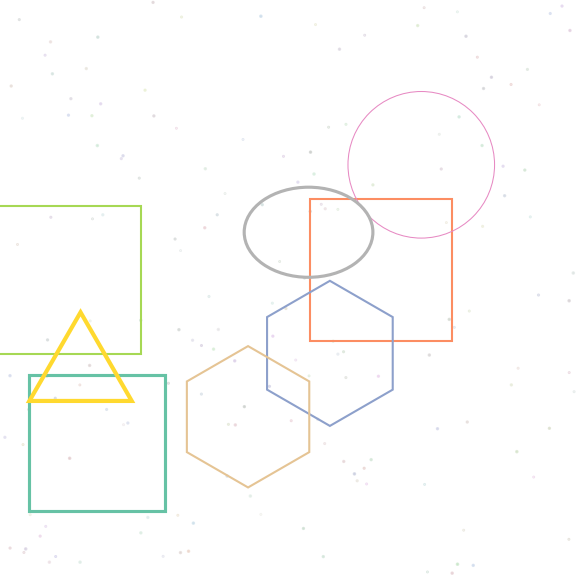[{"shape": "square", "thickness": 1.5, "radius": 0.59, "center": [0.168, 0.231]}, {"shape": "square", "thickness": 1, "radius": 0.62, "center": [0.659, 0.532]}, {"shape": "hexagon", "thickness": 1, "radius": 0.63, "center": [0.571, 0.387]}, {"shape": "circle", "thickness": 0.5, "radius": 0.63, "center": [0.729, 0.714]}, {"shape": "square", "thickness": 1, "radius": 0.64, "center": [0.116, 0.514]}, {"shape": "triangle", "thickness": 2, "radius": 0.51, "center": [0.139, 0.356]}, {"shape": "hexagon", "thickness": 1, "radius": 0.61, "center": [0.43, 0.277]}, {"shape": "oval", "thickness": 1.5, "radius": 0.56, "center": [0.534, 0.597]}]